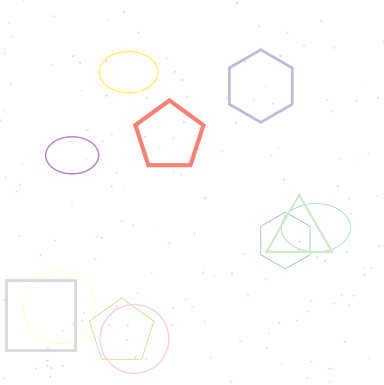[{"shape": "oval", "thickness": 0.5, "radius": 0.45, "center": [0.82, 0.408]}, {"shape": "circle", "thickness": 0.5, "radius": 0.47, "center": [0.155, 0.202]}, {"shape": "hexagon", "thickness": 2, "radius": 0.47, "center": [0.677, 0.776]}, {"shape": "pentagon", "thickness": 3, "radius": 0.47, "center": [0.44, 0.646]}, {"shape": "hexagon", "thickness": 0.5, "radius": 0.37, "center": [0.741, 0.375]}, {"shape": "pentagon", "thickness": 0.5, "radius": 0.44, "center": [0.316, 0.138]}, {"shape": "circle", "thickness": 1, "radius": 0.45, "center": [0.349, 0.12]}, {"shape": "square", "thickness": 2, "radius": 0.45, "center": [0.105, 0.182]}, {"shape": "oval", "thickness": 1, "radius": 0.34, "center": [0.187, 0.597]}, {"shape": "triangle", "thickness": 1.5, "radius": 0.49, "center": [0.777, 0.395]}, {"shape": "oval", "thickness": 1, "radius": 0.38, "center": [0.334, 0.813]}]